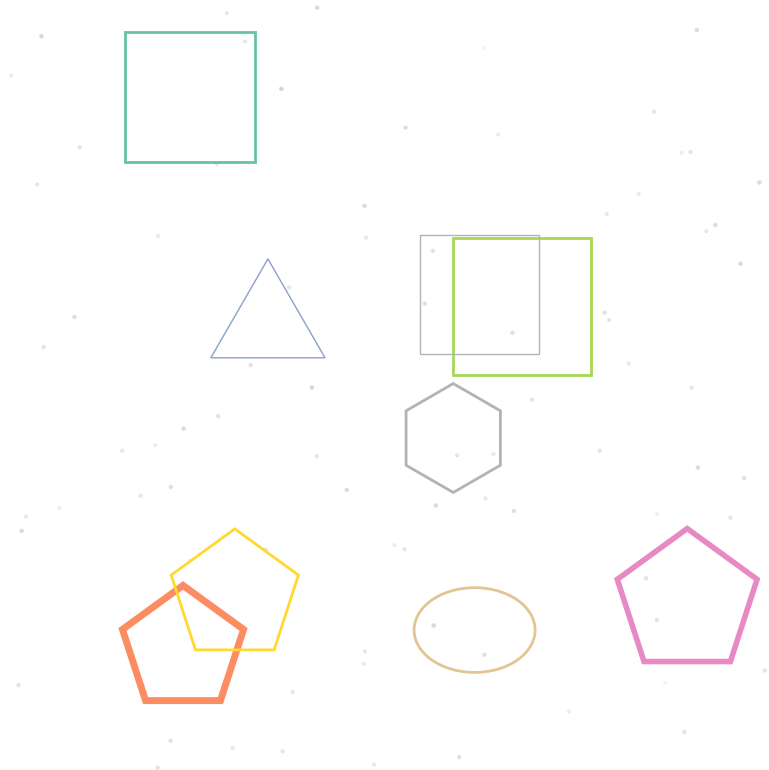[{"shape": "square", "thickness": 1, "radius": 0.42, "center": [0.247, 0.873]}, {"shape": "pentagon", "thickness": 2.5, "radius": 0.41, "center": [0.238, 0.157]}, {"shape": "triangle", "thickness": 0.5, "radius": 0.43, "center": [0.348, 0.578]}, {"shape": "pentagon", "thickness": 2, "radius": 0.48, "center": [0.892, 0.218]}, {"shape": "square", "thickness": 1, "radius": 0.45, "center": [0.678, 0.602]}, {"shape": "pentagon", "thickness": 1, "radius": 0.43, "center": [0.305, 0.226]}, {"shape": "oval", "thickness": 1, "radius": 0.39, "center": [0.616, 0.182]}, {"shape": "square", "thickness": 0.5, "radius": 0.39, "center": [0.623, 0.617]}, {"shape": "hexagon", "thickness": 1, "radius": 0.35, "center": [0.589, 0.431]}]